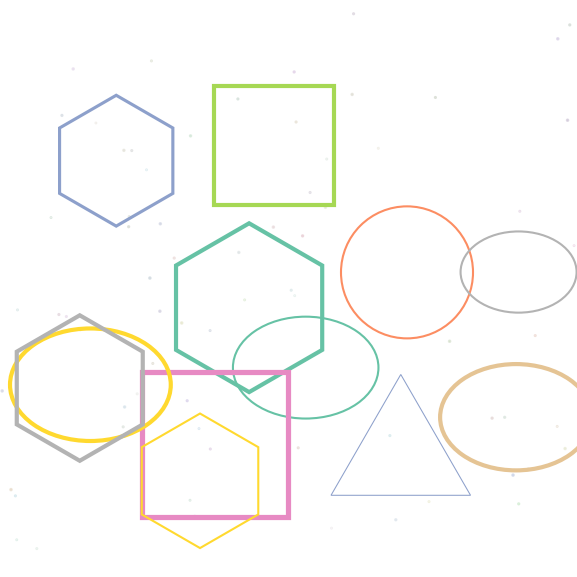[{"shape": "hexagon", "thickness": 2, "radius": 0.73, "center": [0.431, 0.466]}, {"shape": "oval", "thickness": 1, "radius": 0.63, "center": [0.529, 0.363]}, {"shape": "circle", "thickness": 1, "radius": 0.57, "center": [0.705, 0.528]}, {"shape": "triangle", "thickness": 0.5, "radius": 0.7, "center": [0.694, 0.211]}, {"shape": "hexagon", "thickness": 1.5, "radius": 0.57, "center": [0.201, 0.721]}, {"shape": "square", "thickness": 2.5, "radius": 0.63, "center": [0.372, 0.23]}, {"shape": "square", "thickness": 2, "radius": 0.52, "center": [0.474, 0.747]}, {"shape": "hexagon", "thickness": 1, "radius": 0.58, "center": [0.346, 0.167]}, {"shape": "oval", "thickness": 2, "radius": 0.7, "center": [0.157, 0.333]}, {"shape": "oval", "thickness": 2, "radius": 0.66, "center": [0.894, 0.277]}, {"shape": "hexagon", "thickness": 2, "radius": 0.63, "center": [0.138, 0.327]}, {"shape": "oval", "thickness": 1, "radius": 0.5, "center": [0.898, 0.528]}]